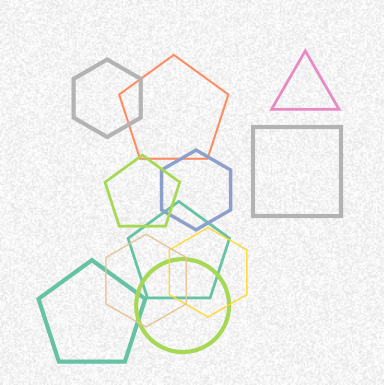[{"shape": "pentagon", "thickness": 2, "radius": 0.69, "center": [0.464, 0.338]}, {"shape": "pentagon", "thickness": 3, "radius": 0.73, "center": [0.239, 0.179]}, {"shape": "pentagon", "thickness": 1.5, "radius": 0.75, "center": [0.451, 0.708]}, {"shape": "hexagon", "thickness": 2.5, "radius": 0.52, "center": [0.509, 0.507]}, {"shape": "triangle", "thickness": 2, "radius": 0.51, "center": [0.793, 0.767]}, {"shape": "pentagon", "thickness": 2, "radius": 0.51, "center": [0.37, 0.495]}, {"shape": "circle", "thickness": 3, "radius": 0.6, "center": [0.474, 0.206]}, {"shape": "hexagon", "thickness": 1, "radius": 0.58, "center": [0.54, 0.293]}, {"shape": "hexagon", "thickness": 1, "radius": 0.6, "center": [0.379, 0.271]}, {"shape": "hexagon", "thickness": 3, "radius": 0.5, "center": [0.278, 0.745]}, {"shape": "square", "thickness": 3, "radius": 0.58, "center": [0.771, 0.554]}]